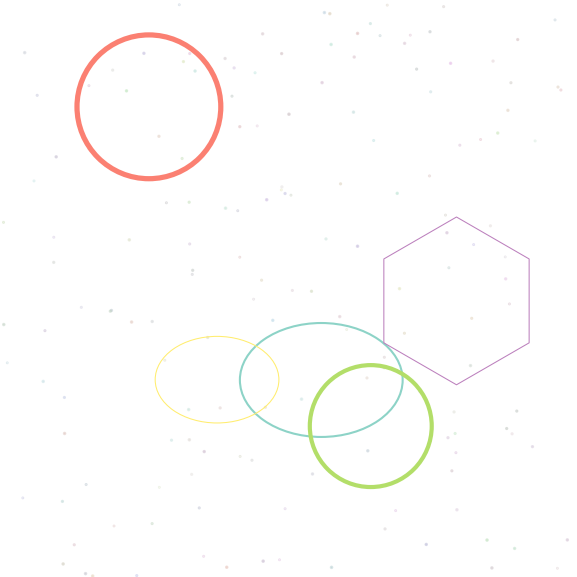[{"shape": "oval", "thickness": 1, "radius": 0.7, "center": [0.556, 0.341]}, {"shape": "circle", "thickness": 2.5, "radius": 0.62, "center": [0.258, 0.814]}, {"shape": "circle", "thickness": 2, "radius": 0.53, "center": [0.642, 0.261]}, {"shape": "hexagon", "thickness": 0.5, "radius": 0.73, "center": [0.79, 0.478]}, {"shape": "oval", "thickness": 0.5, "radius": 0.54, "center": [0.376, 0.342]}]